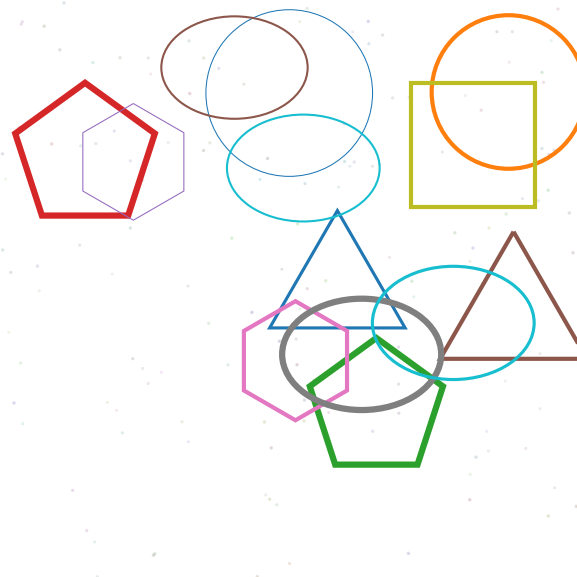[{"shape": "circle", "thickness": 0.5, "radius": 0.72, "center": [0.501, 0.838]}, {"shape": "triangle", "thickness": 1.5, "radius": 0.68, "center": [0.584, 0.499]}, {"shape": "circle", "thickness": 2, "radius": 0.66, "center": [0.88, 0.84]}, {"shape": "pentagon", "thickness": 3, "radius": 0.61, "center": [0.652, 0.293]}, {"shape": "pentagon", "thickness": 3, "radius": 0.64, "center": [0.147, 0.729]}, {"shape": "hexagon", "thickness": 0.5, "radius": 0.5, "center": [0.231, 0.719]}, {"shape": "oval", "thickness": 1, "radius": 0.63, "center": [0.406, 0.882]}, {"shape": "triangle", "thickness": 2, "radius": 0.73, "center": [0.889, 0.451]}, {"shape": "hexagon", "thickness": 2, "radius": 0.52, "center": [0.512, 0.375]}, {"shape": "oval", "thickness": 3, "radius": 0.69, "center": [0.626, 0.386]}, {"shape": "square", "thickness": 2, "radius": 0.53, "center": [0.819, 0.748]}, {"shape": "oval", "thickness": 1, "radius": 0.66, "center": [0.525, 0.708]}, {"shape": "oval", "thickness": 1.5, "radius": 0.7, "center": [0.785, 0.44]}]